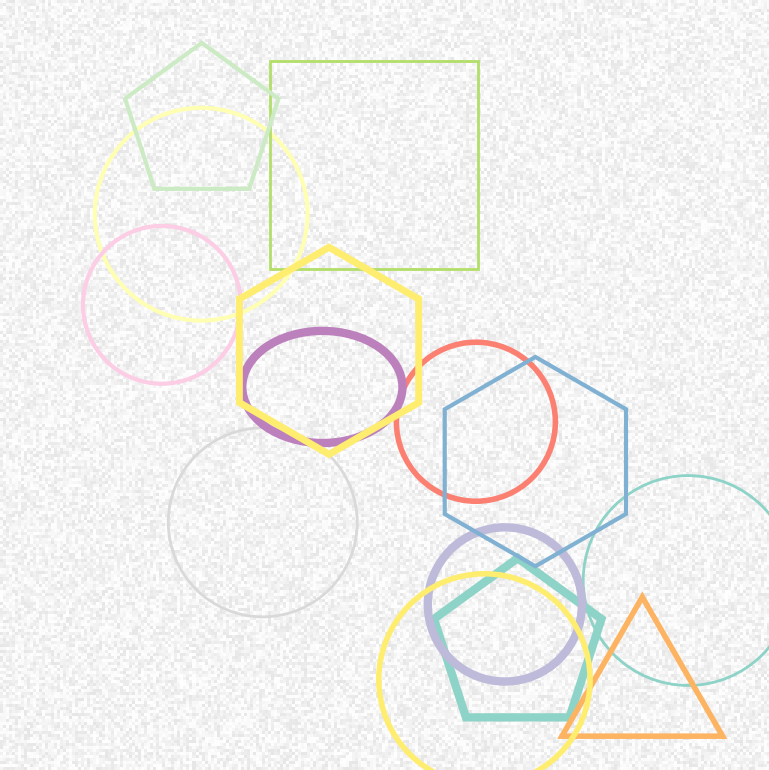[{"shape": "pentagon", "thickness": 3, "radius": 0.57, "center": [0.672, 0.161]}, {"shape": "circle", "thickness": 1, "radius": 0.68, "center": [0.894, 0.246]}, {"shape": "circle", "thickness": 1.5, "radius": 0.69, "center": [0.261, 0.722]}, {"shape": "circle", "thickness": 3, "radius": 0.5, "center": [0.656, 0.215]}, {"shape": "circle", "thickness": 2, "radius": 0.52, "center": [0.618, 0.452]}, {"shape": "hexagon", "thickness": 1.5, "radius": 0.68, "center": [0.695, 0.401]}, {"shape": "triangle", "thickness": 2, "radius": 0.6, "center": [0.834, 0.104]}, {"shape": "square", "thickness": 1, "radius": 0.67, "center": [0.485, 0.786]}, {"shape": "circle", "thickness": 1.5, "radius": 0.51, "center": [0.21, 0.604]}, {"shape": "circle", "thickness": 1, "radius": 0.61, "center": [0.341, 0.322]}, {"shape": "oval", "thickness": 3, "radius": 0.52, "center": [0.419, 0.497]}, {"shape": "pentagon", "thickness": 1.5, "radius": 0.52, "center": [0.262, 0.839]}, {"shape": "hexagon", "thickness": 2.5, "radius": 0.67, "center": [0.427, 0.544]}, {"shape": "circle", "thickness": 2, "radius": 0.69, "center": [0.629, 0.118]}]